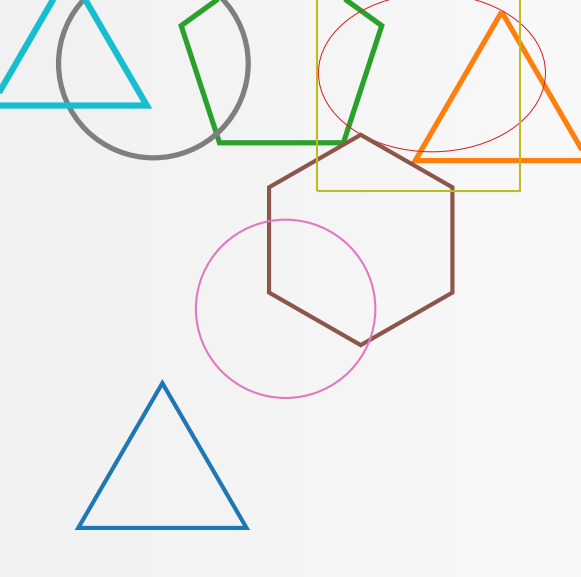[{"shape": "triangle", "thickness": 2, "radius": 0.84, "center": [0.279, 0.169]}, {"shape": "triangle", "thickness": 2.5, "radius": 0.86, "center": [0.863, 0.807]}, {"shape": "pentagon", "thickness": 2.5, "radius": 0.91, "center": [0.484, 0.899]}, {"shape": "oval", "thickness": 0.5, "radius": 0.98, "center": [0.743, 0.873]}, {"shape": "hexagon", "thickness": 2, "radius": 0.91, "center": [0.621, 0.584]}, {"shape": "circle", "thickness": 1, "radius": 0.77, "center": [0.491, 0.464]}, {"shape": "circle", "thickness": 2.5, "radius": 0.82, "center": [0.264, 0.889]}, {"shape": "square", "thickness": 1, "radius": 0.88, "center": [0.72, 0.843]}, {"shape": "triangle", "thickness": 3, "radius": 0.77, "center": [0.119, 0.894]}]